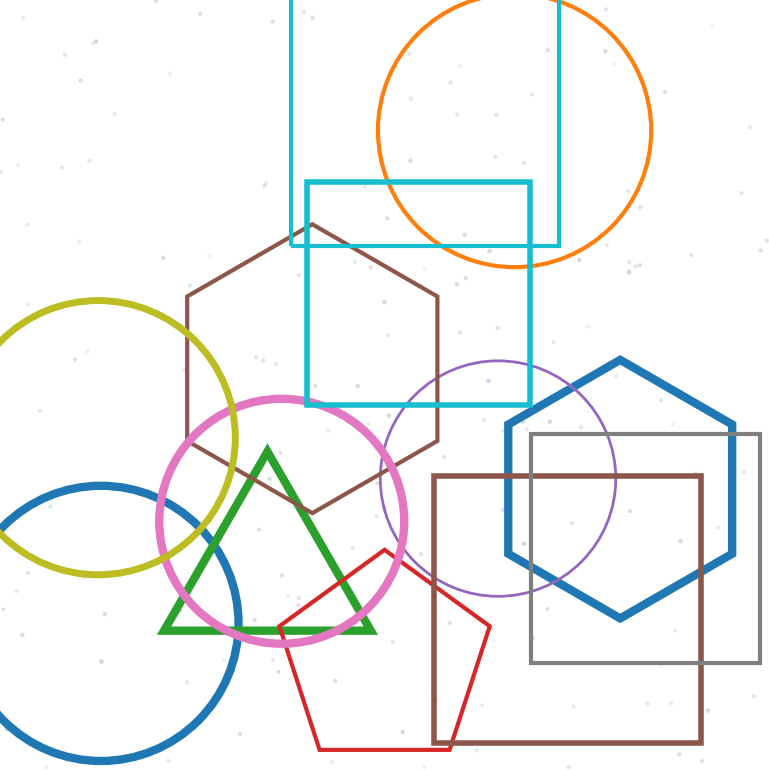[{"shape": "circle", "thickness": 3, "radius": 0.89, "center": [0.131, 0.19]}, {"shape": "hexagon", "thickness": 3, "radius": 0.84, "center": [0.805, 0.365]}, {"shape": "circle", "thickness": 1.5, "radius": 0.89, "center": [0.668, 0.831]}, {"shape": "triangle", "thickness": 3, "radius": 0.77, "center": [0.347, 0.258]}, {"shape": "pentagon", "thickness": 1.5, "radius": 0.72, "center": [0.499, 0.142]}, {"shape": "circle", "thickness": 1, "radius": 0.76, "center": [0.647, 0.378]}, {"shape": "square", "thickness": 2, "radius": 0.87, "center": [0.737, 0.208]}, {"shape": "hexagon", "thickness": 1.5, "radius": 0.94, "center": [0.406, 0.521]}, {"shape": "circle", "thickness": 3, "radius": 0.8, "center": [0.366, 0.323]}, {"shape": "square", "thickness": 1.5, "radius": 0.74, "center": [0.838, 0.287]}, {"shape": "circle", "thickness": 2.5, "radius": 0.89, "center": [0.128, 0.432]}, {"shape": "square", "thickness": 2, "radius": 0.72, "center": [0.544, 0.618]}, {"shape": "square", "thickness": 1.5, "radius": 0.87, "center": [0.552, 0.854]}]